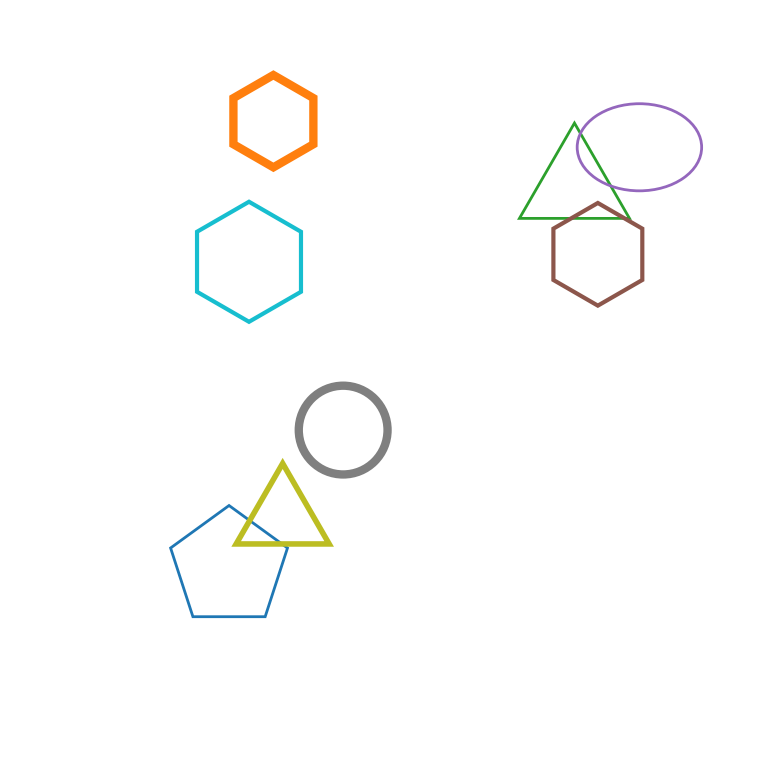[{"shape": "pentagon", "thickness": 1, "radius": 0.4, "center": [0.297, 0.264]}, {"shape": "hexagon", "thickness": 3, "radius": 0.3, "center": [0.355, 0.843]}, {"shape": "triangle", "thickness": 1, "radius": 0.41, "center": [0.746, 0.758]}, {"shape": "oval", "thickness": 1, "radius": 0.4, "center": [0.83, 0.809]}, {"shape": "hexagon", "thickness": 1.5, "radius": 0.33, "center": [0.776, 0.67]}, {"shape": "circle", "thickness": 3, "radius": 0.29, "center": [0.446, 0.441]}, {"shape": "triangle", "thickness": 2, "radius": 0.35, "center": [0.367, 0.328]}, {"shape": "hexagon", "thickness": 1.5, "radius": 0.39, "center": [0.323, 0.66]}]